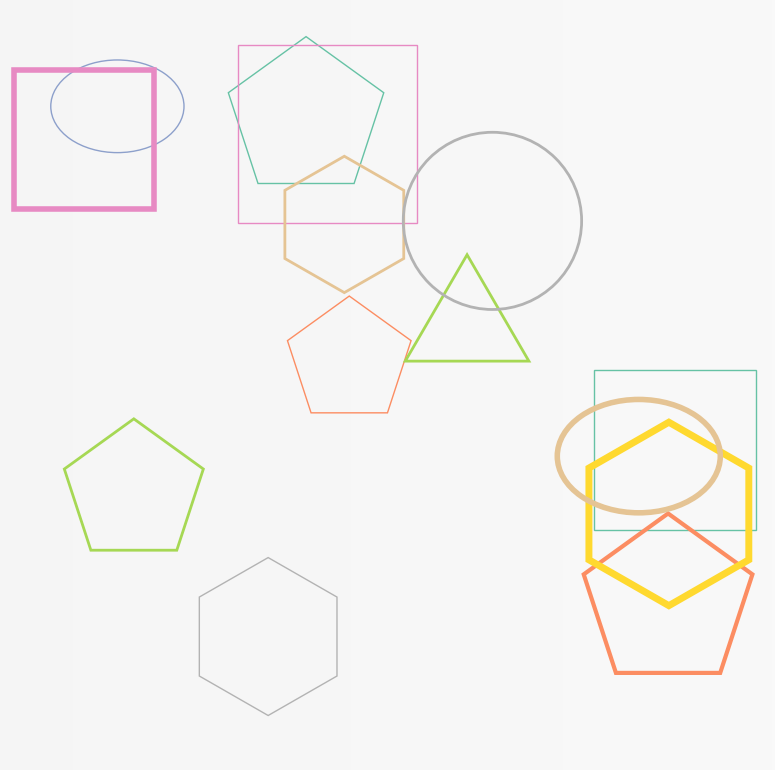[{"shape": "pentagon", "thickness": 0.5, "radius": 0.53, "center": [0.395, 0.847]}, {"shape": "square", "thickness": 0.5, "radius": 0.52, "center": [0.871, 0.416]}, {"shape": "pentagon", "thickness": 0.5, "radius": 0.42, "center": [0.451, 0.532]}, {"shape": "pentagon", "thickness": 1.5, "radius": 0.57, "center": [0.862, 0.219]}, {"shape": "oval", "thickness": 0.5, "radius": 0.43, "center": [0.151, 0.862]}, {"shape": "square", "thickness": 0.5, "radius": 0.58, "center": [0.423, 0.826]}, {"shape": "square", "thickness": 2, "radius": 0.45, "center": [0.108, 0.819]}, {"shape": "triangle", "thickness": 1, "radius": 0.46, "center": [0.603, 0.577]}, {"shape": "pentagon", "thickness": 1, "radius": 0.47, "center": [0.173, 0.362]}, {"shape": "hexagon", "thickness": 2.5, "radius": 0.6, "center": [0.863, 0.333]}, {"shape": "hexagon", "thickness": 1, "radius": 0.44, "center": [0.444, 0.709]}, {"shape": "oval", "thickness": 2, "radius": 0.53, "center": [0.824, 0.408]}, {"shape": "circle", "thickness": 1, "radius": 0.58, "center": [0.635, 0.713]}, {"shape": "hexagon", "thickness": 0.5, "radius": 0.51, "center": [0.346, 0.173]}]